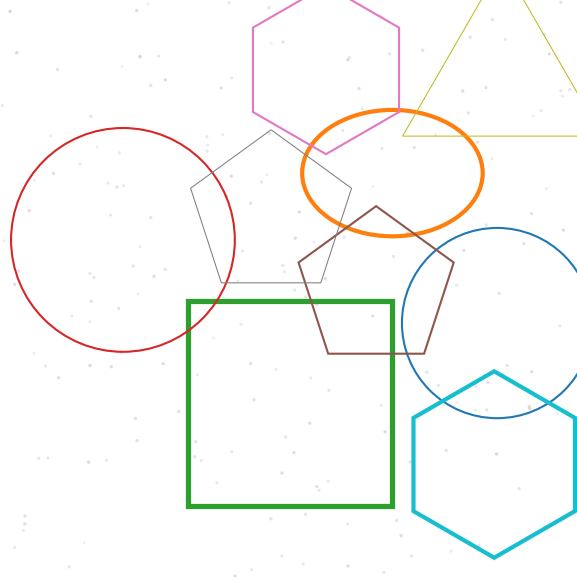[{"shape": "circle", "thickness": 1, "radius": 0.82, "center": [0.861, 0.44]}, {"shape": "oval", "thickness": 2, "radius": 0.78, "center": [0.68, 0.699]}, {"shape": "square", "thickness": 2.5, "radius": 0.89, "center": [0.502, 0.3]}, {"shape": "circle", "thickness": 1, "radius": 0.97, "center": [0.213, 0.584]}, {"shape": "pentagon", "thickness": 1, "radius": 0.71, "center": [0.651, 0.501]}, {"shape": "hexagon", "thickness": 1, "radius": 0.73, "center": [0.565, 0.878]}, {"shape": "pentagon", "thickness": 0.5, "radius": 0.73, "center": [0.469, 0.628]}, {"shape": "triangle", "thickness": 0.5, "radius": 1.0, "center": [0.87, 0.863]}, {"shape": "hexagon", "thickness": 2, "radius": 0.81, "center": [0.856, 0.195]}]